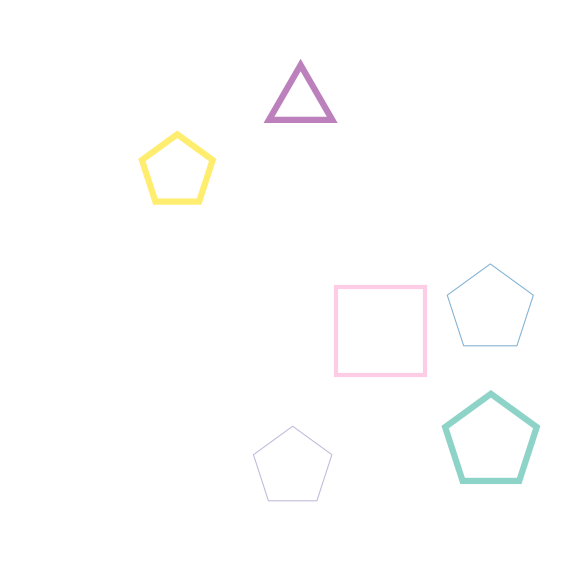[{"shape": "pentagon", "thickness": 3, "radius": 0.42, "center": [0.85, 0.234]}, {"shape": "pentagon", "thickness": 0.5, "radius": 0.36, "center": [0.507, 0.19]}, {"shape": "pentagon", "thickness": 0.5, "radius": 0.39, "center": [0.849, 0.464]}, {"shape": "square", "thickness": 2, "radius": 0.38, "center": [0.659, 0.426]}, {"shape": "triangle", "thickness": 3, "radius": 0.32, "center": [0.521, 0.823]}, {"shape": "pentagon", "thickness": 3, "radius": 0.32, "center": [0.307, 0.702]}]